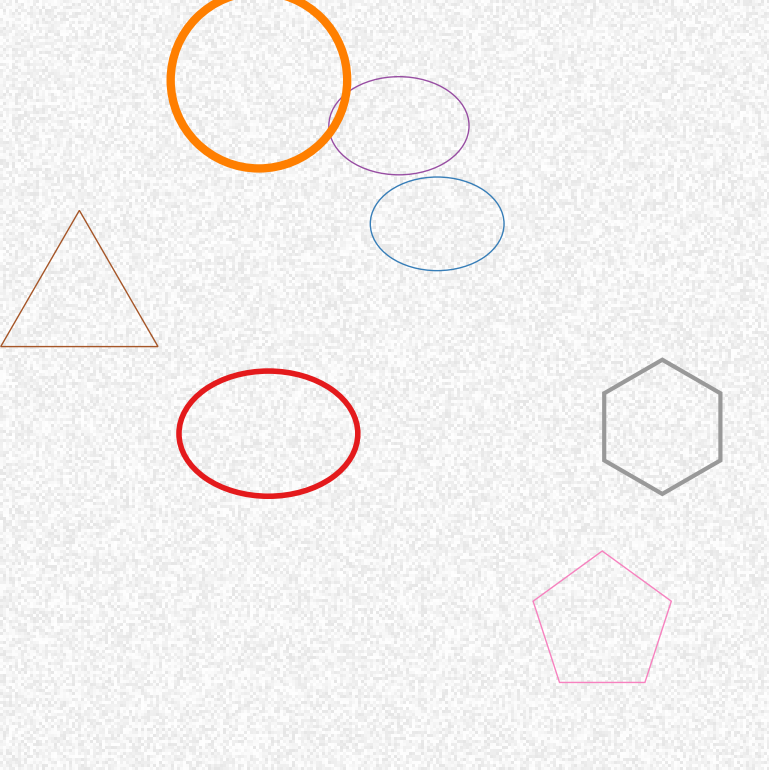[{"shape": "oval", "thickness": 2, "radius": 0.58, "center": [0.349, 0.437]}, {"shape": "oval", "thickness": 0.5, "radius": 0.43, "center": [0.568, 0.709]}, {"shape": "oval", "thickness": 0.5, "radius": 0.46, "center": [0.518, 0.837]}, {"shape": "circle", "thickness": 3, "radius": 0.57, "center": [0.336, 0.896]}, {"shape": "triangle", "thickness": 0.5, "radius": 0.59, "center": [0.103, 0.609]}, {"shape": "pentagon", "thickness": 0.5, "radius": 0.47, "center": [0.782, 0.19]}, {"shape": "hexagon", "thickness": 1.5, "radius": 0.44, "center": [0.86, 0.446]}]